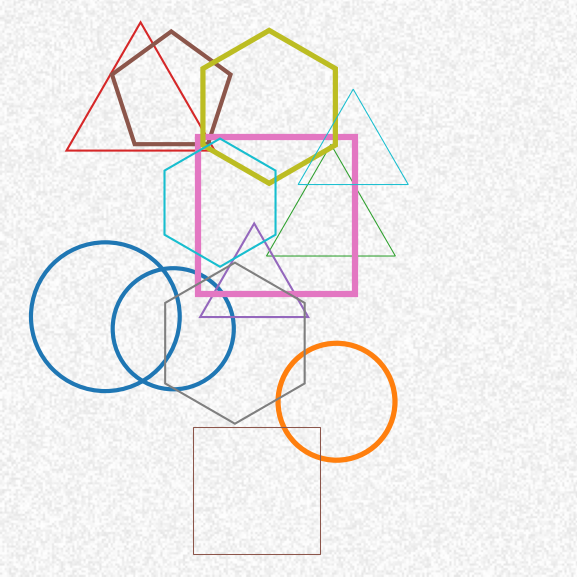[{"shape": "circle", "thickness": 2, "radius": 0.52, "center": [0.3, 0.43]}, {"shape": "circle", "thickness": 2, "radius": 0.64, "center": [0.182, 0.451]}, {"shape": "circle", "thickness": 2.5, "radius": 0.51, "center": [0.583, 0.303]}, {"shape": "triangle", "thickness": 0.5, "radius": 0.64, "center": [0.573, 0.62]}, {"shape": "triangle", "thickness": 1, "radius": 0.74, "center": [0.243, 0.812]}, {"shape": "triangle", "thickness": 1, "radius": 0.54, "center": [0.44, 0.504]}, {"shape": "pentagon", "thickness": 2, "radius": 0.54, "center": [0.297, 0.837]}, {"shape": "square", "thickness": 0.5, "radius": 0.55, "center": [0.444, 0.15]}, {"shape": "square", "thickness": 3, "radius": 0.68, "center": [0.478, 0.626]}, {"shape": "hexagon", "thickness": 1, "radius": 0.7, "center": [0.407, 0.405]}, {"shape": "hexagon", "thickness": 2.5, "radius": 0.66, "center": [0.466, 0.814]}, {"shape": "triangle", "thickness": 0.5, "radius": 0.55, "center": [0.612, 0.735]}, {"shape": "hexagon", "thickness": 1, "radius": 0.55, "center": [0.381, 0.648]}]